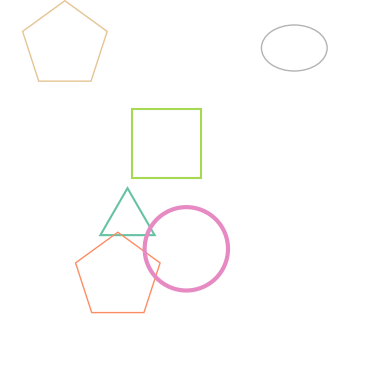[{"shape": "triangle", "thickness": 1.5, "radius": 0.41, "center": [0.331, 0.43]}, {"shape": "pentagon", "thickness": 1, "radius": 0.58, "center": [0.306, 0.281]}, {"shape": "circle", "thickness": 3, "radius": 0.54, "center": [0.484, 0.354]}, {"shape": "square", "thickness": 1.5, "radius": 0.45, "center": [0.433, 0.628]}, {"shape": "pentagon", "thickness": 1, "radius": 0.58, "center": [0.169, 0.883]}, {"shape": "oval", "thickness": 1, "radius": 0.43, "center": [0.764, 0.875]}]